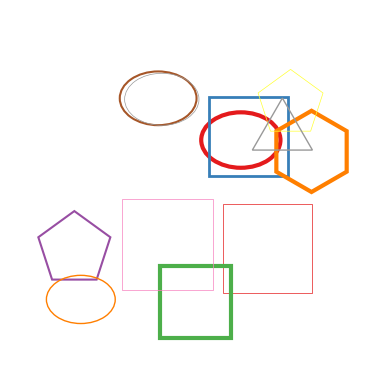[{"shape": "oval", "thickness": 3, "radius": 0.51, "center": [0.626, 0.636]}, {"shape": "square", "thickness": 0.5, "radius": 0.57, "center": [0.695, 0.355]}, {"shape": "square", "thickness": 2, "radius": 0.51, "center": [0.644, 0.645]}, {"shape": "square", "thickness": 3, "radius": 0.46, "center": [0.508, 0.216]}, {"shape": "pentagon", "thickness": 1.5, "radius": 0.49, "center": [0.193, 0.353]}, {"shape": "oval", "thickness": 1, "radius": 0.45, "center": [0.21, 0.222]}, {"shape": "hexagon", "thickness": 3, "radius": 0.53, "center": [0.809, 0.607]}, {"shape": "pentagon", "thickness": 0.5, "radius": 0.44, "center": [0.755, 0.731]}, {"shape": "oval", "thickness": 1.5, "radius": 0.5, "center": [0.411, 0.745]}, {"shape": "square", "thickness": 0.5, "radius": 0.6, "center": [0.435, 0.365]}, {"shape": "oval", "thickness": 0.5, "radius": 0.48, "center": [0.42, 0.742]}, {"shape": "triangle", "thickness": 1, "radius": 0.45, "center": [0.733, 0.655]}]